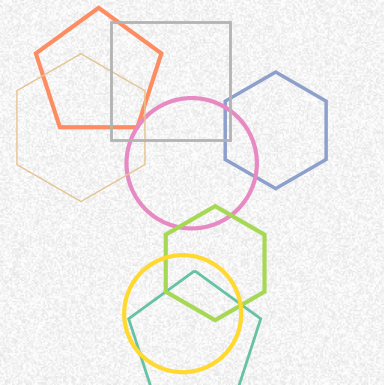[{"shape": "pentagon", "thickness": 2, "radius": 0.9, "center": [0.506, 0.116]}, {"shape": "pentagon", "thickness": 3, "radius": 0.86, "center": [0.256, 0.808]}, {"shape": "hexagon", "thickness": 2.5, "radius": 0.76, "center": [0.716, 0.662]}, {"shape": "circle", "thickness": 3, "radius": 0.85, "center": [0.498, 0.576]}, {"shape": "hexagon", "thickness": 3, "radius": 0.74, "center": [0.559, 0.316]}, {"shape": "circle", "thickness": 3, "radius": 0.76, "center": [0.475, 0.185]}, {"shape": "hexagon", "thickness": 1, "radius": 0.96, "center": [0.21, 0.668]}, {"shape": "square", "thickness": 2, "radius": 0.77, "center": [0.443, 0.789]}]